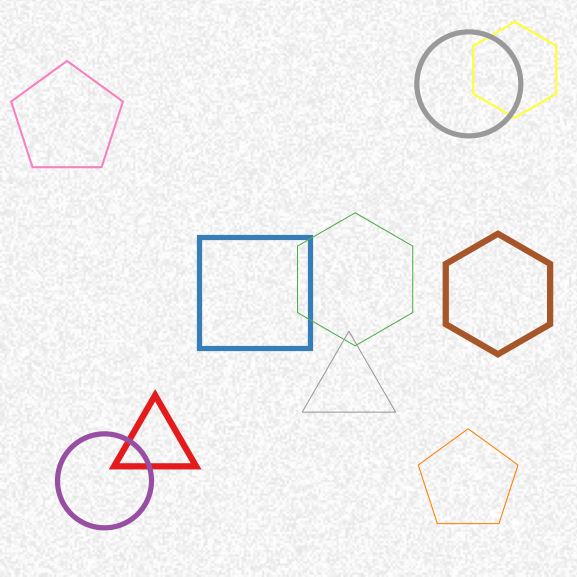[{"shape": "triangle", "thickness": 3, "radius": 0.41, "center": [0.269, 0.233]}, {"shape": "square", "thickness": 2.5, "radius": 0.48, "center": [0.441, 0.493]}, {"shape": "hexagon", "thickness": 0.5, "radius": 0.58, "center": [0.615, 0.515]}, {"shape": "circle", "thickness": 2.5, "radius": 0.41, "center": [0.181, 0.167]}, {"shape": "pentagon", "thickness": 0.5, "radius": 0.45, "center": [0.811, 0.166]}, {"shape": "hexagon", "thickness": 1, "radius": 0.42, "center": [0.891, 0.878]}, {"shape": "hexagon", "thickness": 3, "radius": 0.52, "center": [0.862, 0.49]}, {"shape": "pentagon", "thickness": 1, "radius": 0.51, "center": [0.116, 0.792]}, {"shape": "circle", "thickness": 2.5, "radius": 0.45, "center": [0.812, 0.854]}, {"shape": "triangle", "thickness": 0.5, "radius": 0.47, "center": [0.604, 0.332]}]